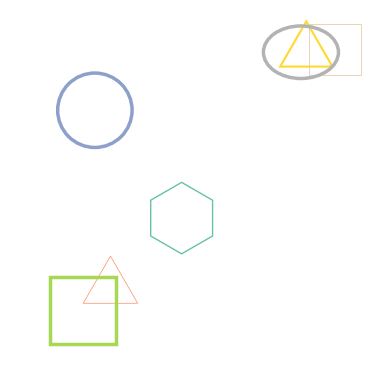[{"shape": "hexagon", "thickness": 1, "radius": 0.46, "center": [0.472, 0.434]}, {"shape": "triangle", "thickness": 0.5, "radius": 0.41, "center": [0.287, 0.253]}, {"shape": "circle", "thickness": 2.5, "radius": 0.48, "center": [0.246, 0.714]}, {"shape": "square", "thickness": 2.5, "radius": 0.43, "center": [0.215, 0.193]}, {"shape": "triangle", "thickness": 1.5, "radius": 0.39, "center": [0.796, 0.866]}, {"shape": "square", "thickness": 0.5, "radius": 0.34, "center": [0.871, 0.871]}, {"shape": "oval", "thickness": 2.5, "radius": 0.49, "center": [0.782, 0.864]}]